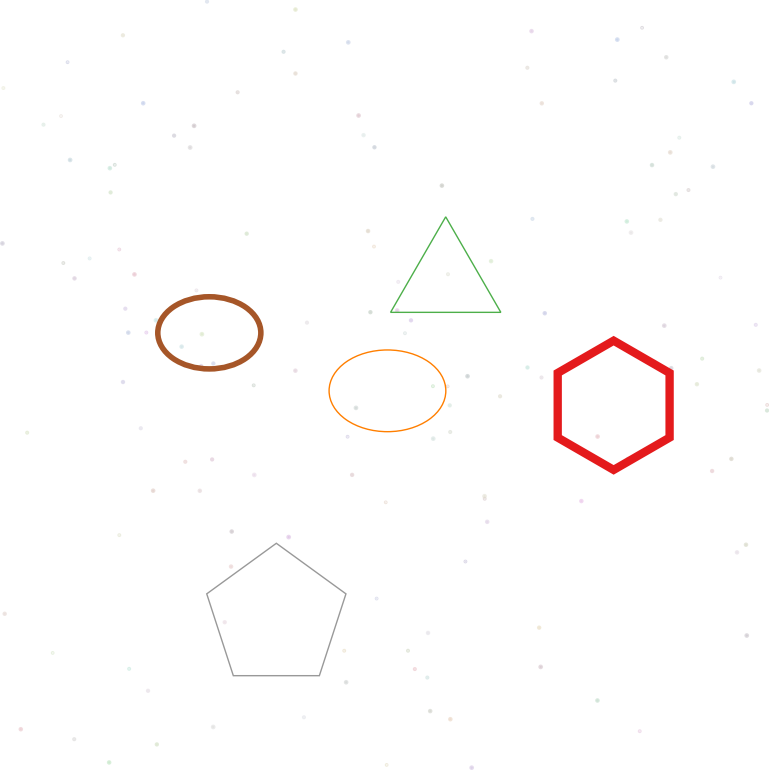[{"shape": "hexagon", "thickness": 3, "radius": 0.42, "center": [0.797, 0.474]}, {"shape": "triangle", "thickness": 0.5, "radius": 0.41, "center": [0.579, 0.636]}, {"shape": "oval", "thickness": 0.5, "radius": 0.38, "center": [0.503, 0.492]}, {"shape": "oval", "thickness": 2, "radius": 0.33, "center": [0.272, 0.568]}, {"shape": "pentagon", "thickness": 0.5, "radius": 0.48, "center": [0.359, 0.199]}]